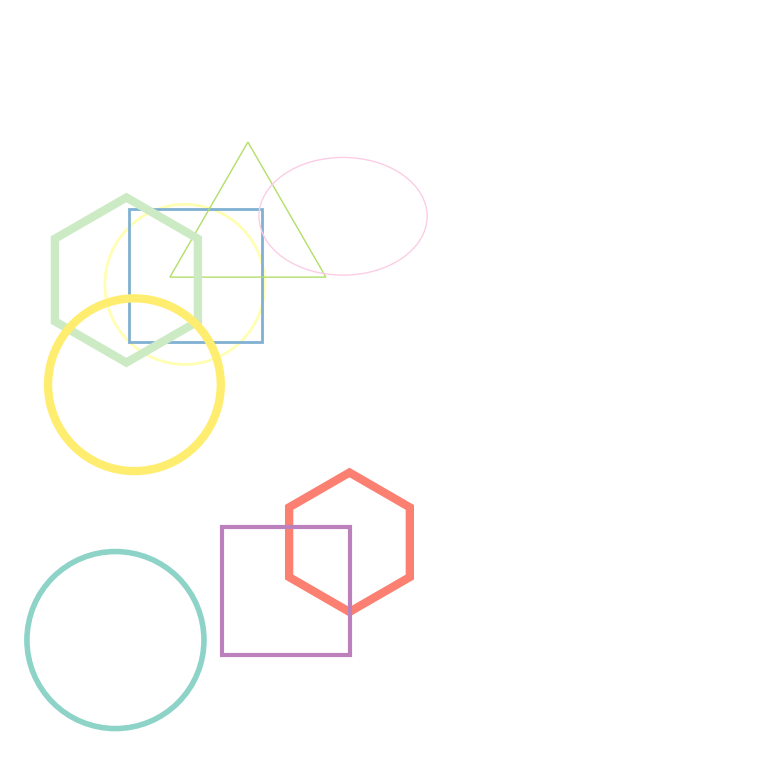[{"shape": "circle", "thickness": 2, "radius": 0.57, "center": [0.15, 0.169]}, {"shape": "circle", "thickness": 1, "radius": 0.52, "center": [0.24, 0.631]}, {"shape": "hexagon", "thickness": 3, "radius": 0.45, "center": [0.454, 0.296]}, {"shape": "square", "thickness": 1, "radius": 0.43, "center": [0.254, 0.642]}, {"shape": "triangle", "thickness": 0.5, "radius": 0.58, "center": [0.322, 0.699]}, {"shape": "oval", "thickness": 0.5, "radius": 0.55, "center": [0.446, 0.719]}, {"shape": "square", "thickness": 1.5, "radius": 0.41, "center": [0.371, 0.233]}, {"shape": "hexagon", "thickness": 3, "radius": 0.54, "center": [0.164, 0.636]}, {"shape": "circle", "thickness": 3, "radius": 0.56, "center": [0.175, 0.5]}]